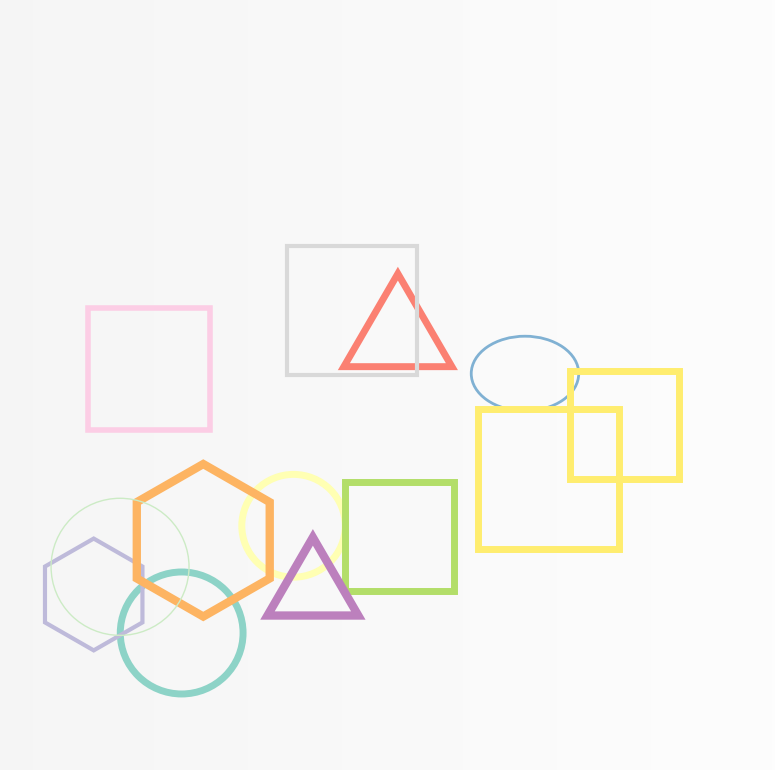[{"shape": "circle", "thickness": 2.5, "radius": 0.4, "center": [0.234, 0.178]}, {"shape": "circle", "thickness": 2.5, "radius": 0.33, "center": [0.379, 0.317]}, {"shape": "hexagon", "thickness": 1.5, "radius": 0.36, "center": [0.121, 0.228]}, {"shape": "triangle", "thickness": 2.5, "radius": 0.4, "center": [0.513, 0.564]}, {"shape": "oval", "thickness": 1, "radius": 0.35, "center": [0.677, 0.515]}, {"shape": "hexagon", "thickness": 3, "radius": 0.5, "center": [0.262, 0.298]}, {"shape": "square", "thickness": 2.5, "radius": 0.35, "center": [0.516, 0.303]}, {"shape": "square", "thickness": 2, "radius": 0.4, "center": [0.192, 0.521]}, {"shape": "square", "thickness": 1.5, "radius": 0.42, "center": [0.455, 0.597]}, {"shape": "triangle", "thickness": 3, "radius": 0.34, "center": [0.404, 0.234]}, {"shape": "circle", "thickness": 0.5, "radius": 0.45, "center": [0.155, 0.264]}, {"shape": "square", "thickness": 2.5, "radius": 0.45, "center": [0.708, 0.378]}, {"shape": "square", "thickness": 2.5, "radius": 0.35, "center": [0.806, 0.448]}]